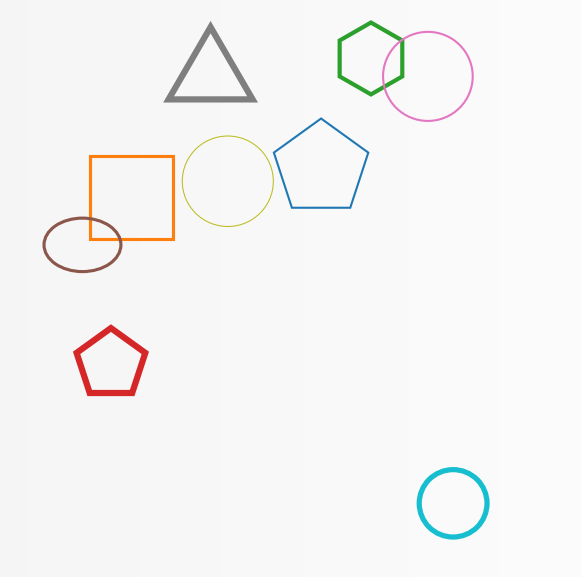[{"shape": "pentagon", "thickness": 1, "radius": 0.43, "center": [0.552, 0.708]}, {"shape": "square", "thickness": 1.5, "radius": 0.36, "center": [0.226, 0.657]}, {"shape": "hexagon", "thickness": 2, "radius": 0.31, "center": [0.638, 0.898]}, {"shape": "pentagon", "thickness": 3, "radius": 0.31, "center": [0.191, 0.369]}, {"shape": "oval", "thickness": 1.5, "radius": 0.33, "center": [0.142, 0.575]}, {"shape": "circle", "thickness": 1, "radius": 0.39, "center": [0.736, 0.867]}, {"shape": "triangle", "thickness": 3, "radius": 0.42, "center": [0.362, 0.869]}, {"shape": "circle", "thickness": 0.5, "radius": 0.39, "center": [0.392, 0.685]}, {"shape": "circle", "thickness": 2.5, "radius": 0.29, "center": [0.78, 0.128]}]